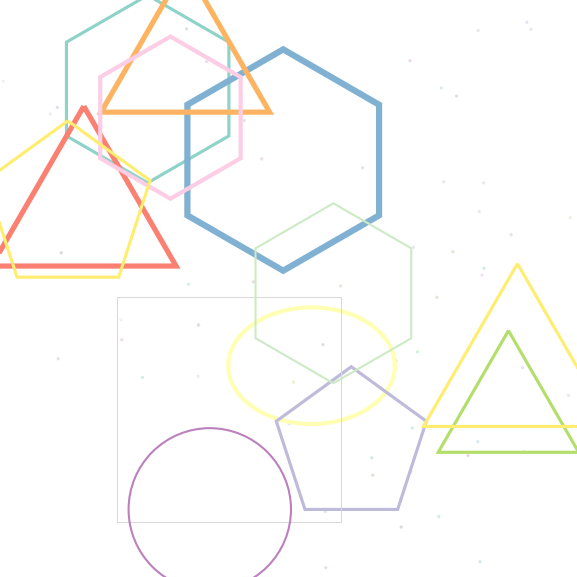[{"shape": "hexagon", "thickness": 1.5, "radius": 0.81, "center": [0.256, 0.845]}, {"shape": "oval", "thickness": 2, "radius": 0.72, "center": [0.539, 0.366]}, {"shape": "pentagon", "thickness": 1.5, "radius": 0.68, "center": [0.608, 0.227]}, {"shape": "triangle", "thickness": 2.5, "radius": 0.92, "center": [0.145, 0.631]}, {"shape": "hexagon", "thickness": 3, "radius": 0.96, "center": [0.49, 0.722]}, {"shape": "triangle", "thickness": 2.5, "radius": 0.84, "center": [0.321, 0.889]}, {"shape": "triangle", "thickness": 1.5, "radius": 0.7, "center": [0.88, 0.286]}, {"shape": "hexagon", "thickness": 2, "radius": 0.7, "center": [0.295, 0.795]}, {"shape": "square", "thickness": 0.5, "radius": 0.97, "center": [0.397, 0.291]}, {"shape": "circle", "thickness": 1, "radius": 0.7, "center": [0.363, 0.117]}, {"shape": "hexagon", "thickness": 1, "radius": 0.78, "center": [0.577, 0.491]}, {"shape": "pentagon", "thickness": 1.5, "radius": 0.75, "center": [0.118, 0.64]}, {"shape": "triangle", "thickness": 1.5, "radius": 0.94, "center": [0.896, 0.355]}]